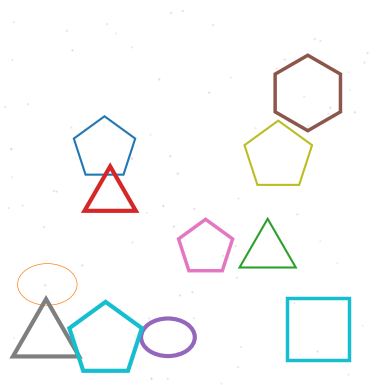[{"shape": "pentagon", "thickness": 1.5, "radius": 0.42, "center": [0.271, 0.614]}, {"shape": "oval", "thickness": 0.5, "radius": 0.39, "center": [0.123, 0.261]}, {"shape": "triangle", "thickness": 1.5, "radius": 0.42, "center": [0.695, 0.347]}, {"shape": "triangle", "thickness": 3, "radius": 0.38, "center": [0.286, 0.491]}, {"shape": "oval", "thickness": 3, "radius": 0.35, "center": [0.436, 0.124]}, {"shape": "hexagon", "thickness": 2.5, "radius": 0.49, "center": [0.799, 0.759]}, {"shape": "pentagon", "thickness": 2.5, "radius": 0.37, "center": [0.534, 0.357]}, {"shape": "triangle", "thickness": 3, "radius": 0.5, "center": [0.12, 0.124]}, {"shape": "pentagon", "thickness": 1.5, "radius": 0.46, "center": [0.723, 0.594]}, {"shape": "square", "thickness": 2.5, "radius": 0.4, "center": [0.825, 0.146]}, {"shape": "pentagon", "thickness": 3, "radius": 0.49, "center": [0.274, 0.117]}]